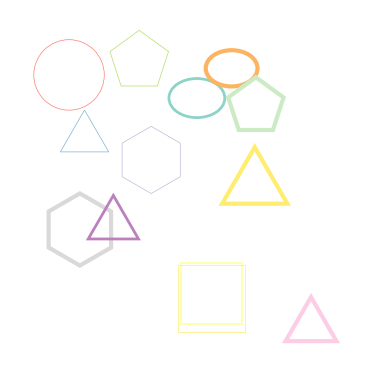[{"shape": "oval", "thickness": 2, "radius": 0.36, "center": [0.511, 0.745]}, {"shape": "square", "thickness": 1.5, "radius": 0.39, "center": [0.55, 0.237]}, {"shape": "hexagon", "thickness": 0.5, "radius": 0.44, "center": [0.393, 0.585]}, {"shape": "circle", "thickness": 0.5, "radius": 0.46, "center": [0.179, 0.805]}, {"shape": "triangle", "thickness": 0.5, "radius": 0.36, "center": [0.22, 0.642]}, {"shape": "oval", "thickness": 3, "radius": 0.34, "center": [0.602, 0.823]}, {"shape": "pentagon", "thickness": 0.5, "radius": 0.4, "center": [0.362, 0.841]}, {"shape": "triangle", "thickness": 3, "radius": 0.38, "center": [0.808, 0.152]}, {"shape": "hexagon", "thickness": 3, "radius": 0.47, "center": [0.207, 0.404]}, {"shape": "triangle", "thickness": 2, "radius": 0.38, "center": [0.294, 0.417]}, {"shape": "pentagon", "thickness": 3, "radius": 0.38, "center": [0.665, 0.724]}, {"shape": "square", "thickness": 0.5, "radius": 0.44, "center": [0.548, 0.225]}, {"shape": "triangle", "thickness": 3, "radius": 0.49, "center": [0.662, 0.52]}]